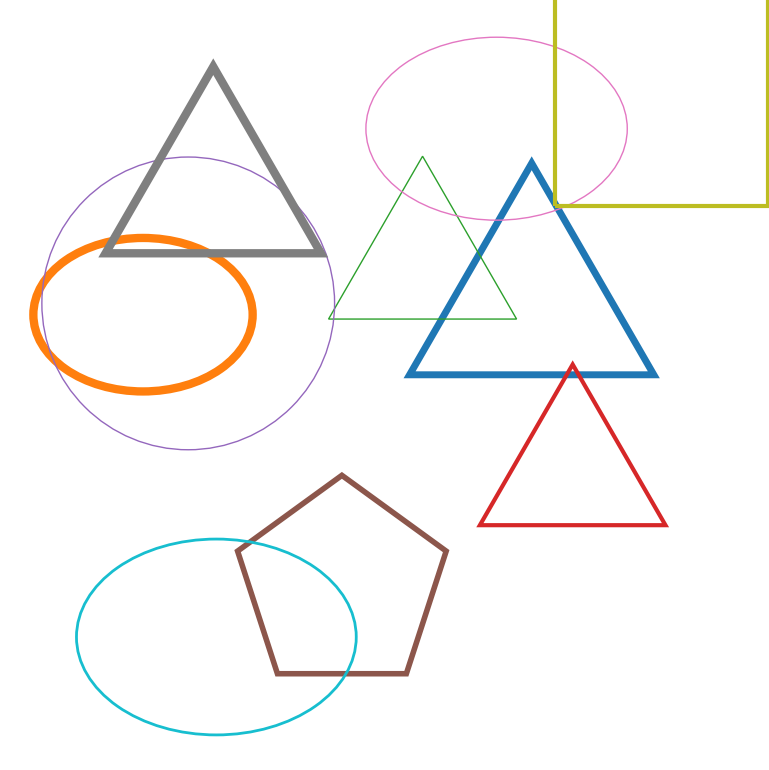[{"shape": "triangle", "thickness": 2.5, "radius": 0.92, "center": [0.691, 0.605]}, {"shape": "oval", "thickness": 3, "radius": 0.71, "center": [0.186, 0.591]}, {"shape": "triangle", "thickness": 0.5, "radius": 0.7, "center": [0.549, 0.656]}, {"shape": "triangle", "thickness": 1.5, "radius": 0.7, "center": [0.744, 0.388]}, {"shape": "circle", "thickness": 0.5, "radius": 0.95, "center": [0.244, 0.606]}, {"shape": "pentagon", "thickness": 2, "radius": 0.71, "center": [0.444, 0.24]}, {"shape": "oval", "thickness": 0.5, "radius": 0.85, "center": [0.645, 0.833]}, {"shape": "triangle", "thickness": 3, "radius": 0.81, "center": [0.277, 0.752]}, {"shape": "square", "thickness": 1.5, "radius": 0.69, "center": [0.859, 0.871]}, {"shape": "oval", "thickness": 1, "radius": 0.91, "center": [0.281, 0.173]}]